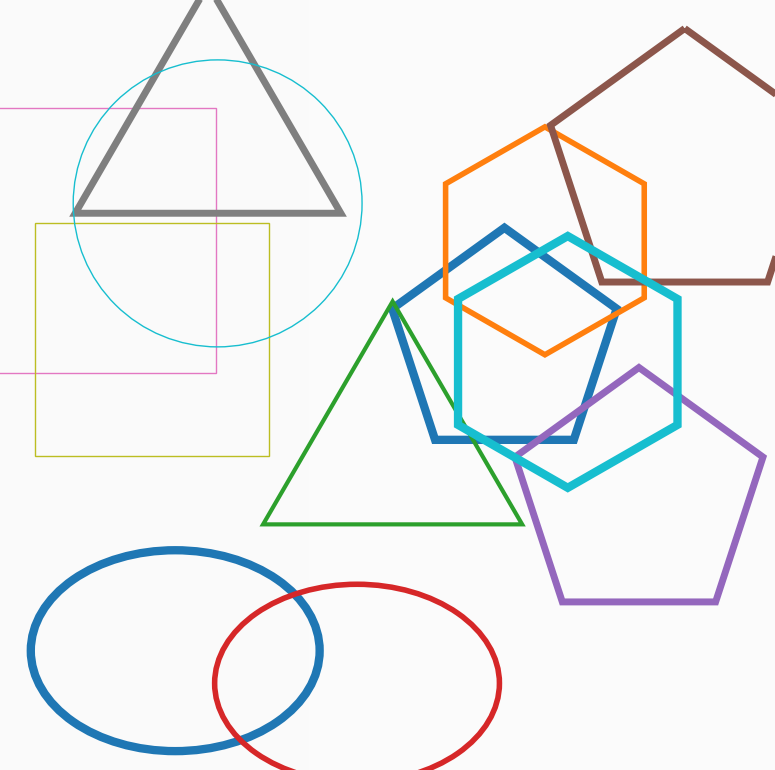[{"shape": "pentagon", "thickness": 3, "radius": 0.76, "center": [0.651, 0.552]}, {"shape": "oval", "thickness": 3, "radius": 0.93, "center": [0.226, 0.155]}, {"shape": "hexagon", "thickness": 2, "radius": 0.74, "center": [0.703, 0.687]}, {"shape": "triangle", "thickness": 1.5, "radius": 0.96, "center": [0.507, 0.415]}, {"shape": "oval", "thickness": 2, "radius": 0.92, "center": [0.461, 0.113]}, {"shape": "pentagon", "thickness": 2.5, "radius": 0.84, "center": [0.824, 0.354]}, {"shape": "pentagon", "thickness": 2.5, "radius": 0.91, "center": [0.883, 0.781]}, {"shape": "square", "thickness": 0.5, "radius": 0.86, "center": [0.106, 0.688]}, {"shape": "triangle", "thickness": 2.5, "radius": 0.99, "center": [0.268, 0.822]}, {"shape": "square", "thickness": 0.5, "radius": 0.76, "center": [0.196, 0.559]}, {"shape": "hexagon", "thickness": 3, "radius": 0.82, "center": [0.733, 0.53]}, {"shape": "circle", "thickness": 0.5, "radius": 0.93, "center": [0.281, 0.736]}]